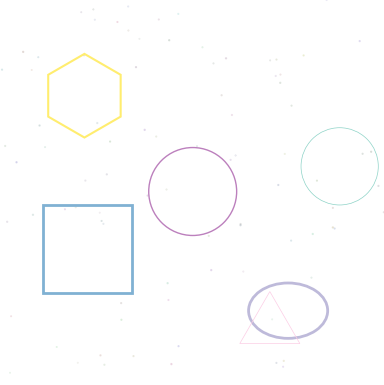[{"shape": "circle", "thickness": 0.5, "radius": 0.5, "center": [0.882, 0.568]}, {"shape": "oval", "thickness": 2, "radius": 0.51, "center": [0.748, 0.193]}, {"shape": "square", "thickness": 2, "radius": 0.58, "center": [0.228, 0.353]}, {"shape": "triangle", "thickness": 0.5, "radius": 0.45, "center": [0.701, 0.153]}, {"shape": "circle", "thickness": 1, "radius": 0.57, "center": [0.501, 0.503]}, {"shape": "hexagon", "thickness": 1.5, "radius": 0.54, "center": [0.219, 0.751]}]